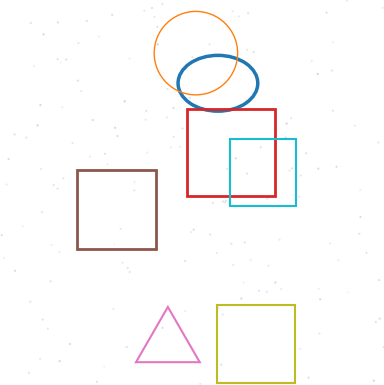[{"shape": "oval", "thickness": 2.5, "radius": 0.52, "center": [0.566, 0.784]}, {"shape": "circle", "thickness": 1, "radius": 0.54, "center": [0.509, 0.862]}, {"shape": "square", "thickness": 2, "radius": 0.57, "center": [0.6, 0.604]}, {"shape": "square", "thickness": 2, "radius": 0.52, "center": [0.303, 0.456]}, {"shape": "triangle", "thickness": 1.5, "radius": 0.48, "center": [0.436, 0.107]}, {"shape": "square", "thickness": 1.5, "radius": 0.51, "center": [0.665, 0.106]}, {"shape": "square", "thickness": 1.5, "radius": 0.43, "center": [0.683, 0.553]}]